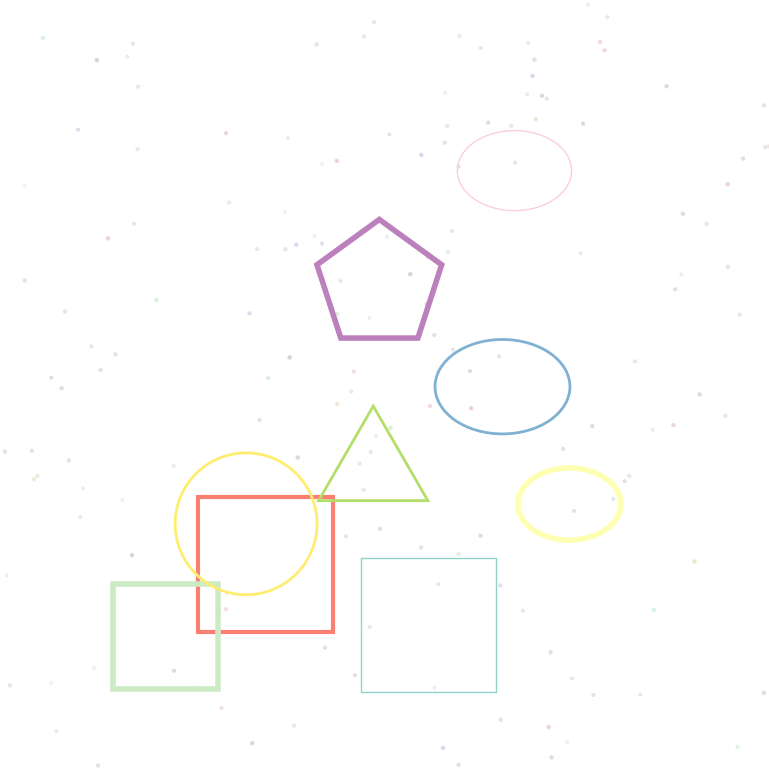[{"shape": "square", "thickness": 0.5, "radius": 0.44, "center": [0.557, 0.189]}, {"shape": "oval", "thickness": 2, "radius": 0.33, "center": [0.739, 0.345]}, {"shape": "square", "thickness": 1.5, "radius": 0.44, "center": [0.345, 0.266]}, {"shape": "oval", "thickness": 1, "radius": 0.44, "center": [0.653, 0.498]}, {"shape": "triangle", "thickness": 1, "radius": 0.41, "center": [0.485, 0.391]}, {"shape": "oval", "thickness": 0.5, "radius": 0.37, "center": [0.668, 0.778]}, {"shape": "pentagon", "thickness": 2, "radius": 0.43, "center": [0.493, 0.63]}, {"shape": "square", "thickness": 2, "radius": 0.34, "center": [0.215, 0.174]}, {"shape": "circle", "thickness": 1, "radius": 0.46, "center": [0.32, 0.32]}]